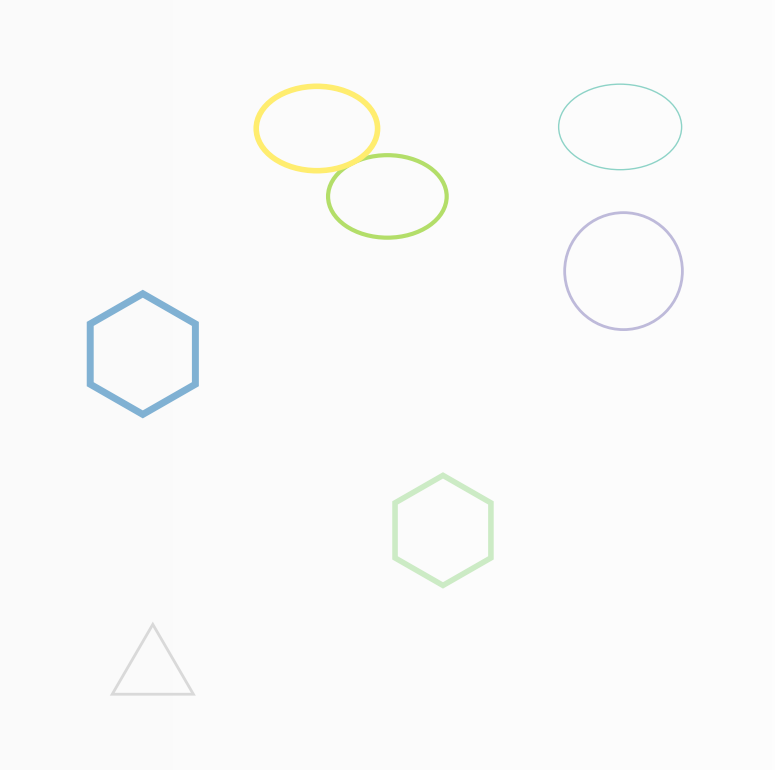[{"shape": "oval", "thickness": 0.5, "radius": 0.4, "center": [0.8, 0.835]}, {"shape": "circle", "thickness": 1, "radius": 0.38, "center": [0.805, 0.648]}, {"shape": "hexagon", "thickness": 2.5, "radius": 0.39, "center": [0.184, 0.54]}, {"shape": "oval", "thickness": 1.5, "radius": 0.38, "center": [0.5, 0.745]}, {"shape": "triangle", "thickness": 1, "radius": 0.3, "center": [0.197, 0.129]}, {"shape": "hexagon", "thickness": 2, "radius": 0.36, "center": [0.572, 0.311]}, {"shape": "oval", "thickness": 2, "radius": 0.39, "center": [0.409, 0.833]}]